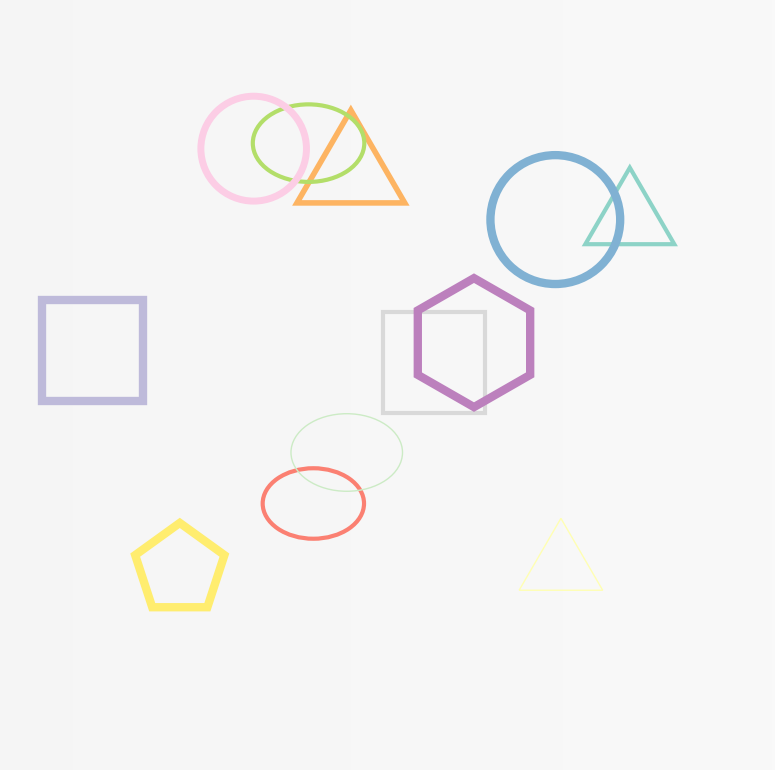[{"shape": "triangle", "thickness": 1.5, "radius": 0.33, "center": [0.813, 0.716]}, {"shape": "triangle", "thickness": 0.5, "radius": 0.31, "center": [0.724, 0.265]}, {"shape": "square", "thickness": 3, "radius": 0.33, "center": [0.119, 0.544]}, {"shape": "oval", "thickness": 1.5, "radius": 0.33, "center": [0.404, 0.346]}, {"shape": "circle", "thickness": 3, "radius": 0.42, "center": [0.717, 0.715]}, {"shape": "triangle", "thickness": 2, "radius": 0.4, "center": [0.453, 0.777]}, {"shape": "oval", "thickness": 1.5, "radius": 0.36, "center": [0.398, 0.814]}, {"shape": "circle", "thickness": 2.5, "radius": 0.34, "center": [0.327, 0.807]}, {"shape": "square", "thickness": 1.5, "radius": 0.33, "center": [0.56, 0.529]}, {"shape": "hexagon", "thickness": 3, "radius": 0.42, "center": [0.612, 0.555]}, {"shape": "oval", "thickness": 0.5, "radius": 0.36, "center": [0.447, 0.412]}, {"shape": "pentagon", "thickness": 3, "radius": 0.3, "center": [0.232, 0.26]}]